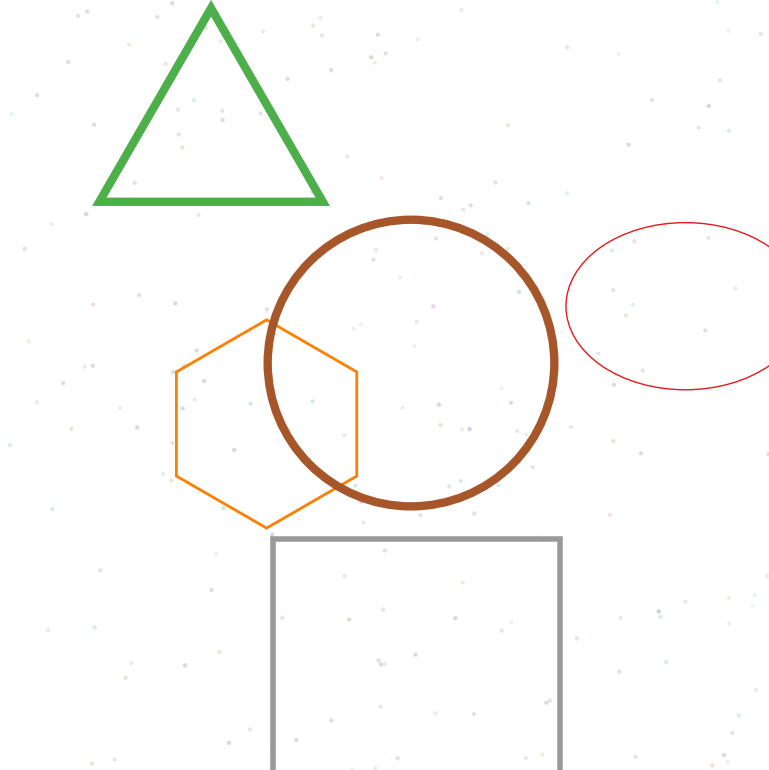[{"shape": "oval", "thickness": 0.5, "radius": 0.78, "center": [0.89, 0.602]}, {"shape": "triangle", "thickness": 3, "radius": 0.84, "center": [0.274, 0.822]}, {"shape": "hexagon", "thickness": 1, "radius": 0.68, "center": [0.346, 0.449]}, {"shape": "circle", "thickness": 3, "radius": 0.93, "center": [0.534, 0.529]}, {"shape": "square", "thickness": 2, "radius": 0.93, "center": [0.541, 0.113]}]